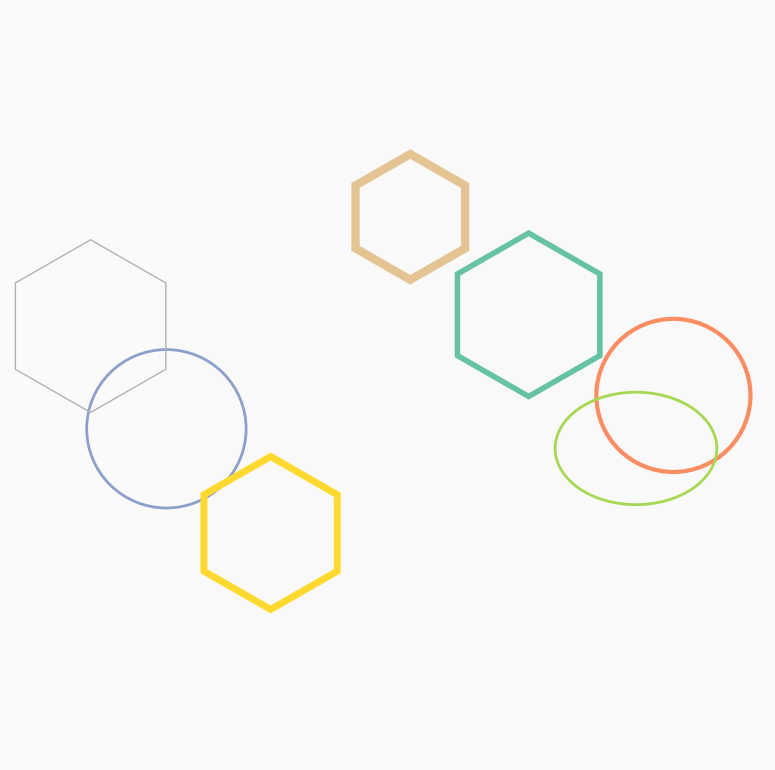[{"shape": "hexagon", "thickness": 2, "radius": 0.53, "center": [0.682, 0.591]}, {"shape": "circle", "thickness": 1.5, "radius": 0.5, "center": [0.869, 0.486]}, {"shape": "circle", "thickness": 1, "radius": 0.51, "center": [0.215, 0.443]}, {"shape": "oval", "thickness": 1, "radius": 0.52, "center": [0.821, 0.418]}, {"shape": "hexagon", "thickness": 2.5, "radius": 0.5, "center": [0.349, 0.308]}, {"shape": "hexagon", "thickness": 3, "radius": 0.41, "center": [0.529, 0.718]}, {"shape": "hexagon", "thickness": 0.5, "radius": 0.56, "center": [0.117, 0.576]}]